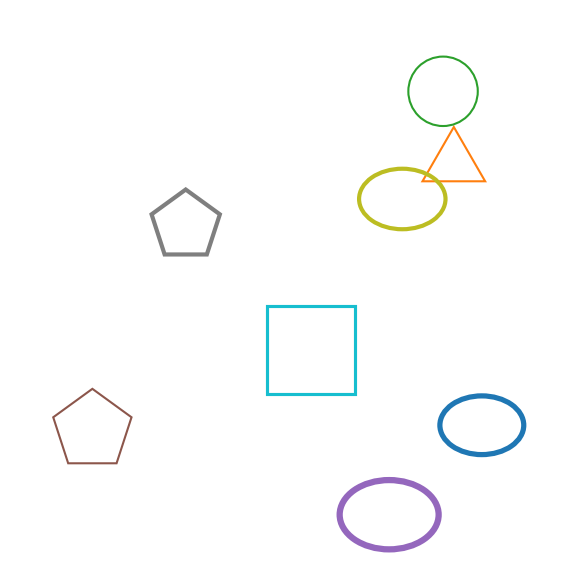[{"shape": "oval", "thickness": 2.5, "radius": 0.36, "center": [0.834, 0.263]}, {"shape": "triangle", "thickness": 1, "radius": 0.31, "center": [0.786, 0.717]}, {"shape": "circle", "thickness": 1, "radius": 0.3, "center": [0.767, 0.841]}, {"shape": "oval", "thickness": 3, "radius": 0.43, "center": [0.674, 0.108]}, {"shape": "pentagon", "thickness": 1, "radius": 0.36, "center": [0.16, 0.255]}, {"shape": "pentagon", "thickness": 2, "radius": 0.31, "center": [0.322, 0.609]}, {"shape": "oval", "thickness": 2, "radius": 0.37, "center": [0.697, 0.655]}, {"shape": "square", "thickness": 1.5, "radius": 0.38, "center": [0.539, 0.393]}]